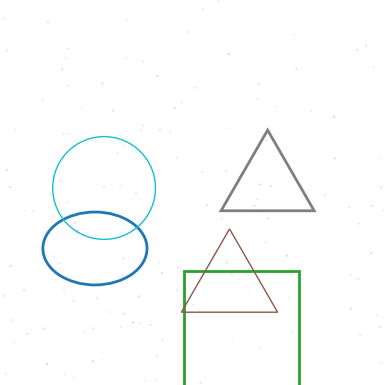[{"shape": "oval", "thickness": 2, "radius": 0.68, "center": [0.247, 0.355]}, {"shape": "square", "thickness": 2, "radius": 0.75, "center": [0.626, 0.147]}, {"shape": "triangle", "thickness": 1, "radius": 0.72, "center": [0.596, 0.261]}, {"shape": "triangle", "thickness": 2, "radius": 0.7, "center": [0.695, 0.522]}, {"shape": "circle", "thickness": 1, "radius": 0.67, "center": [0.27, 0.512]}]